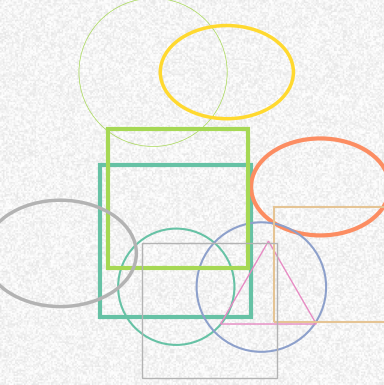[{"shape": "square", "thickness": 3, "radius": 0.98, "center": [0.455, 0.374]}, {"shape": "circle", "thickness": 1.5, "radius": 0.76, "center": [0.458, 0.255]}, {"shape": "oval", "thickness": 3, "radius": 0.9, "center": [0.832, 0.514]}, {"shape": "circle", "thickness": 1.5, "radius": 0.84, "center": [0.679, 0.254]}, {"shape": "triangle", "thickness": 1, "radius": 0.72, "center": [0.697, 0.23]}, {"shape": "square", "thickness": 3, "radius": 0.9, "center": [0.462, 0.484]}, {"shape": "circle", "thickness": 0.5, "radius": 0.96, "center": [0.398, 0.812]}, {"shape": "oval", "thickness": 2.5, "radius": 0.86, "center": [0.589, 0.813]}, {"shape": "square", "thickness": 1.5, "radius": 0.75, "center": [0.86, 0.312]}, {"shape": "square", "thickness": 1, "radius": 0.87, "center": [0.544, 0.193]}, {"shape": "oval", "thickness": 2.5, "radius": 0.99, "center": [0.157, 0.342]}]